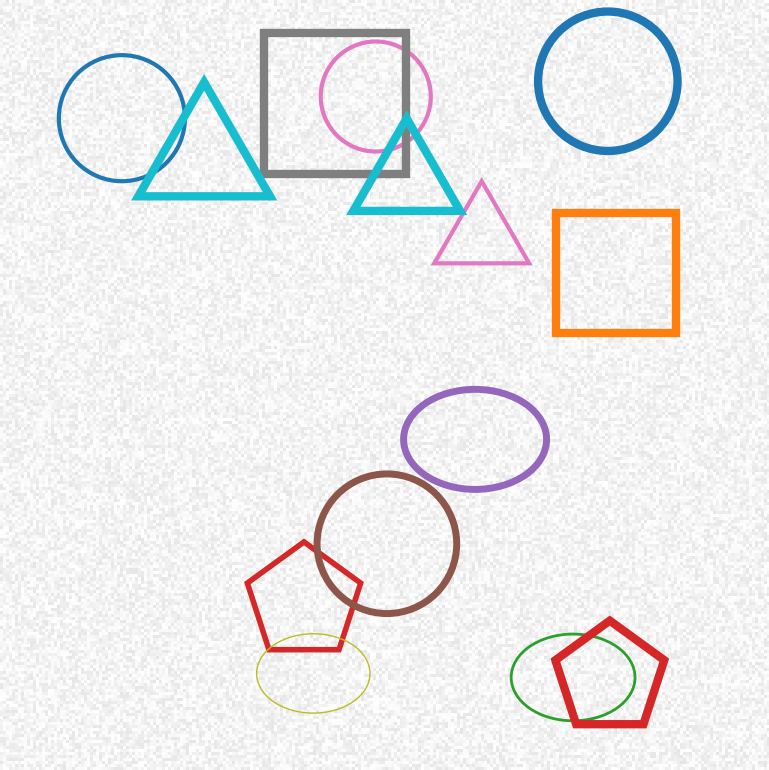[{"shape": "circle", "thickness": 3, "radius": 0.45, "center": [0.789, 0.894]}, {"shape": "circle", "thickness": 1.5, "radius": 0.41, "center": [0.158, 0.847]}, {"shape": "square", "thickness": 3, "radius": 0.39, "center": [0.8, 0.645]}, {"shape": "oval", "thickness": 1, "radius": 0.4, "center": [0.744, 0.12]}, {"shape": "pentagon", "thickness": 3, "radius": 0.37, "center": [0.792, 0.12]}, {"shape": "pentagon", "thickness": 2, "radius": 0.39, "center": [0.395, 0.219]}, {"shape": "oval", "thickness": 2.5, "radius": 0.46, "center": [0.617, 0.429]}, {"shape": "circle", "thickness": 2.5, "radius": 0.45, "center": [0.502, 0.294]}, {"shape": "circle", "thickness": 1.5, "radius": 0.36, "center": [0.488, 0.875]}, {"shape": "triangle", "thickness": 1.5, "radius": 0.36, "center": [0.626, 0.694]}, {"shape": "square", "thickness": 3, "radius": 0.46, "center": [0.435, 0.865]}, {"shape": "oval", "thickness": 0.5, "radius": 0.37, "center": [0.407, 0.125]}, {"shape": "triangle", "thickness": 3, "radius": 0.4, "center": [0.528, 0.766]}, {"shape": "triangle", "thickness": 3, "radius": 0.49, "center": [0.265, 0.794]}]